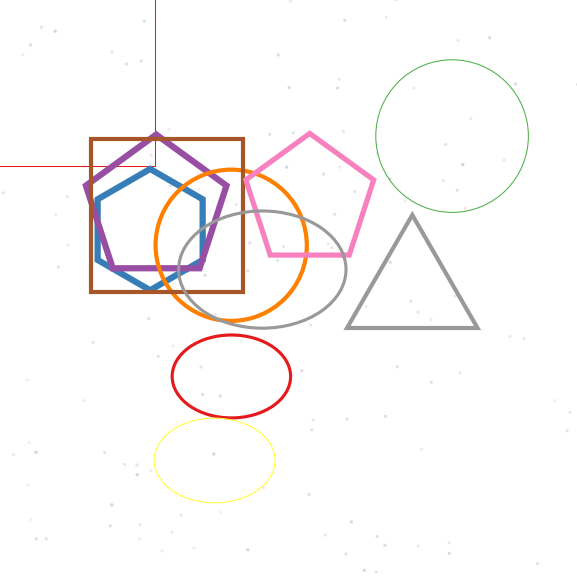[{"shape": "square", "thickness": 0.5, "radius": 0.75, "center": [0.119, 0.861]}, {"shape": "oval", "thickness": 1.5, "radius": 0.51, "center": [0.401, 0.347]}, {"shape": "hexagon", "thickness": 3, "radius": 0.53, "center": [0.26, 0.602]}, {"shape": "circle", "thickness": 0.5, "radius": 0.66, "center": [0.783, 0.763]}, {"shape": "pentagon", "thickness": 3, "radius": 0.64, "center": [0.27, 0.638]}, {"shape": "circle", "thickness": 2, "radius": 0.65, "center": [0.4, 0.574]}, {"shape": "oval", "thickness": 0.5, "radius": 0.52, "center": [0.372, 0.202]}, {"shape": "square", "thickness": 2, "radius": 0.66, "center": [0.289, 0.626]}, {"shape": "pentagon", "thickness": 2.5, "radius": 0.58, "center": [0.536, 0.652]}, {"shape": "oval", "thickness": 1.5, "radius": 0.72, "center": [0.454, 0.532]}, {"shape": "triangle", "thickness": 2, "radius": 0.65, "center": [0.714, 0.496]}]